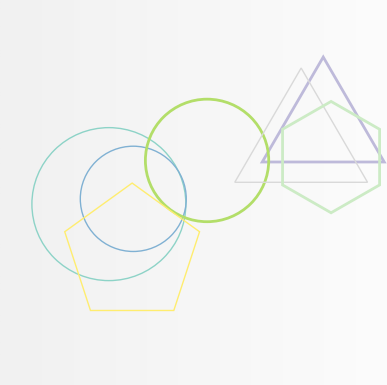[{"shape": "circle", "thickness": 1, "radius": 0.99, "center": [0.281, 0.47]}, {"shape": "triangle", "thickness": 2, "radius": 0.91, "center": [0.834, 0.67]}, {"shape": "circle", "thickness": 1, "radius": 0.68, "center": [0.344, 0.484]}, {"shape": "circle", "thickness": 2, "radius": 0.8, "center": [0.534, 0.583]}, {"shape": "triangle", "thickness": 1, "radius": 0.99, "center": [0.777, 0.625]}, {"shape": "hexagon", "thickness": 2, "radius": 0.72, "center": [0.854, 0.592]}, {"shape": "pentagon", "thickness": 1, "radius": 0.91, "center": [0.341, 0.342]}]